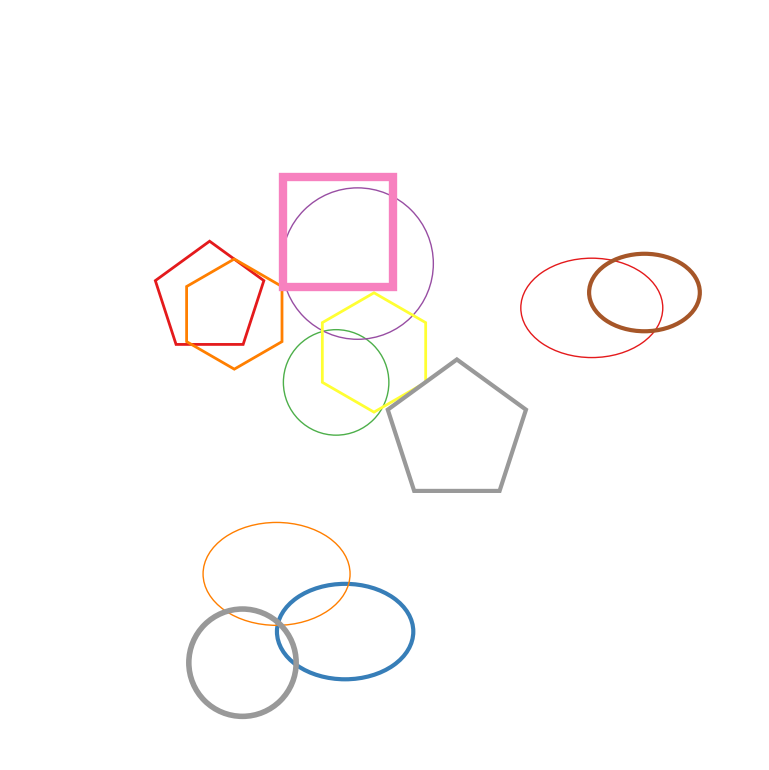[{"shape": "pentagon", "thickness": 1, "radius": 0.37, "center": [0.272, 0.613]}, {"shape": "oval", "thickness": 0.5, "radius": 0.46, "center": [0.769, 0.6]}, {"shape": "oval", "thickness": 1.5, "radius": 0.44, "center": [0.448, 0.18]}, {"shape": "circle", "thickness": 0.5, "radius": 0.34, "center": [0.437, 0.503]}, {"shape": "circle", "thickness": 0.5, "radius": 0.49, "center": [0.464, 0.658]}, {"shape": "hexagon", "thickness": 1, "radius": 0.36, "center": [0.304, 0.592]}, {"shape": "oval", "thickness": 0.5, "radius": 0.48, "center": [0.359, 0.255]}, {"shape": "hexagon", "thickness": 1, "radius": 0.39, "center": [0.486, 0.542]}, {"shape": "oval", "thickness": 1.5, "radius": 0.36, "center": [0.837, 0.62]}, {"shape": "square", "thickness": 3, "radius": 0.36, "center": [0.439, 0.699]}, {"shape": "pentagon", "thickness": 1.5, "radius": 0.47, "center": [0.593, 0.439]}, {"shape": "circle", "thickness": 2, "radius": 0.35, "center": [0.315, 0.139]}]